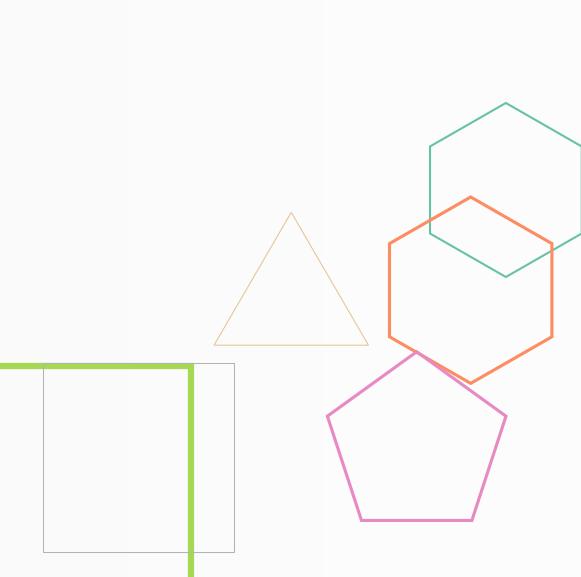[{"shape": "hexagon", "thickness": 1, "radius": 0.75, "center": [0.87, 0.67]}, {"shape": "hexagon", "thickness": 1.5, "radius": 0.81, "center": [0.81, 0.497]}, {"shape": "pentagon", "thickness": 1.5, "radius": 0.81, "center": [0.717, 0.229]}, {"shape": "square", "thickness": 3, "radius": 1.0, "center": [0.13, 0.166]}, {"shape": "triangle", "thickness": 0.5, "radius": 0.77, "center": [0.501, 0.478]}, {"shape": "square", "thickness": 0.5, "radius": 0.82, "center": [0.238, 0.208]}]